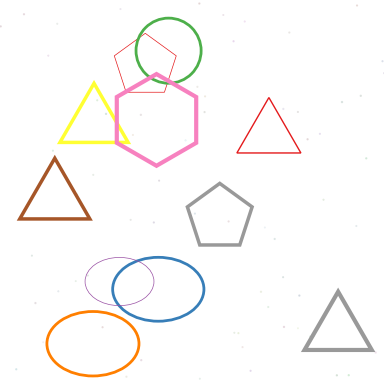[{"shape": "pentagon", "thickness": 0.5, "radius": 0.42, "center": [0.377, 0.829]}, {"shape": "triangle", "thickness": 1, "radius": 0.48, "center": [0.698, 0.651]}, {"shape": "oval", "thickness": 2, "radius": 0.59, "center": [0.411, 0.249]}, {"shape": "circle", "thickness": 2, "radius": 0.42, "center": [0.438, 0.868]}, {"shape": "oval", "thickness": 0.5, "radius": 0.45, "center": [0.31, 0.269]}, {"shape": "oval", "thickness": 2, "radius": 0.6, "center": [0.241, 0.107]}, {"shape": "triangle", "thickness": 2.5, "radius": 0.51, "center": [0.244, 0.681]}, {"shape": "triangle", "thickness": 2.5, "radius": 0.53, "center": [0.142, 0.484]}, {"shape": "hexagon", "thickness": 3, "radius": 0.6, "center": [0.406, 0.688]}, {"shape": "pentagon", "thickness": 2.5, "radius": 0.44, "center": [0.571, 0.435]}, {"shape": "triangle", "thickness": 3, "radius": 0.5, "center": [0.878, 0.141]}]